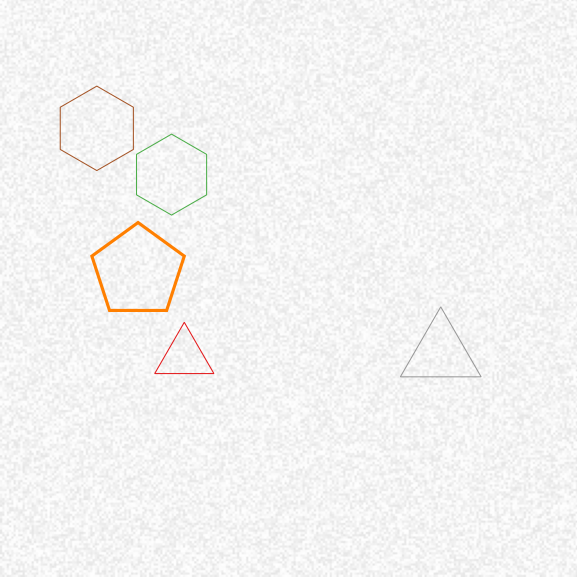[{"shape": "triangle", "thickness": 0.5, "radius": 0.3, "center": [0.319, 0.382]}, {"shape": "hexagon", "thickness": 0.5, "radius": 0.35, "center": [0.297, 0.697]}, {"shape": "pentagon", "thickness": 1.5, "radius": 0.42, "center": [0.239, 0.53]}, {"shape": "hexagon", "thickness": 0.5, "radius": 0.37, "center": [0.168, 0.777]}, {"shape": "triangle", "thickness": 0.5, "radius": 0.4, "center": [0.763, 0.387]}]